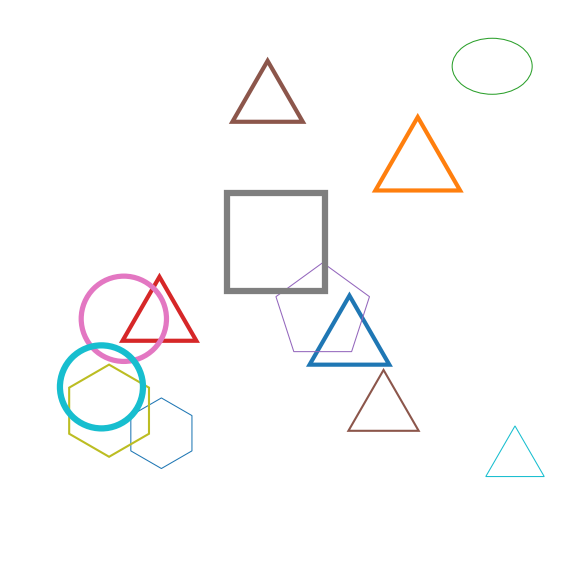[{"shape": "hexagon", "thickness": 0.5, "radius": 0.31, "center": [0.279, 0.249]}, {"shape": "triangle", "thickness": 2, "radius": 0.4, "center": [0.605, 0.408]}, {"shape": "triangle", "thickness": 2, "radius": 0.42, "center": [0.723, 0.712]}, {"shape": "oval", "thickness": 0.5, "radius": 0.35, "center": [0.852, 0.884]}, {"shape": "triangle", "thickness": 2, "radius": 0.37, "center": [0.276, 0.446]}, {"shape": "pentagon", "thickness": 0.5, "radius": 0.43, "center": [0.559, 0.459]}, {"shape": "triangle", "thickness": 1, "radius": 0.35, "center": [0.664, 0.288]}, {"shape": "triangle", "thickness": 2, "radius": 0.35, "center": [0.463, 0.823]}, {"shape": "circle", "thickness": 2.5, "radius": 0.37, "center": [0.214, 0.447]}, {"shape": "square", "thickness": 3, "radius": 0.42, "center": [0.478, 0.58]}, {"shape": "hexagon", "thickness": 1, "radius": 0.4, "center": [0.189, 0.288]}, {"shape": "circle", "thickness": 3, "radius": 0.36, "center": [0.176, 0.329]}, {"shape": "triangle", "thickness": 0.5, "radius": 0.29, "center": [0.892, 0.203]}]